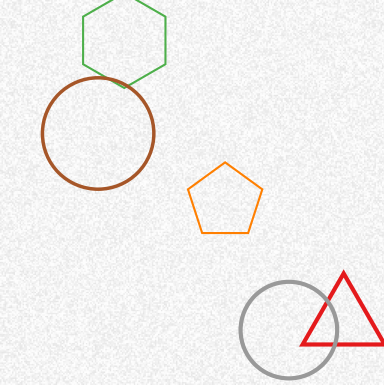[{"shape": "triangle", "thickness": 3, "radius": 0.62, "center": [0.893, 0.167]}, {"shape": "hexagon", "thickness": 1.5, "radius": 0.62, "center": [0.323, 0.895]}, {"shape": "pentagon", "thickness": 1.5, "radius": 0.51, "center": [0.585, 0.477]}, {"shape": "circle", "thickness": 2.5, "radius": 0.72, "center": [0.255, 0.653]}, {"shape": "circle", "thickness": 3, "radius": 0.63, "center": [0.75, 0.143]}]